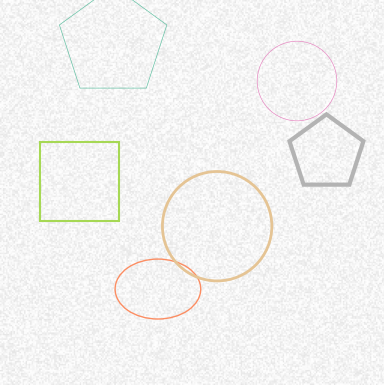[{"shape": "pentagon", "thickness": 0.5, "radius": 0.73, "center": [0.294, 0.89]}, {"shape": "oval", "thickness": 1, "radius": 0.56, "center": [0.41, 0.249]}, {"shape": "circle", "thickness": 0.5, "radius": 0.52, "center": [0.771, 0.79]}, {"shape": "square", "thickness": 1.5, "radius": 0.51, "center": [0.207, 0.528]}, {"shape": "circle", "thickness": 2, "radius": 0.71, "center": [0.564, 0.412]}, {"shape": "pentagon", "thickness": 3, "radius": 0.5, "center": [0.848, 0.602]}]